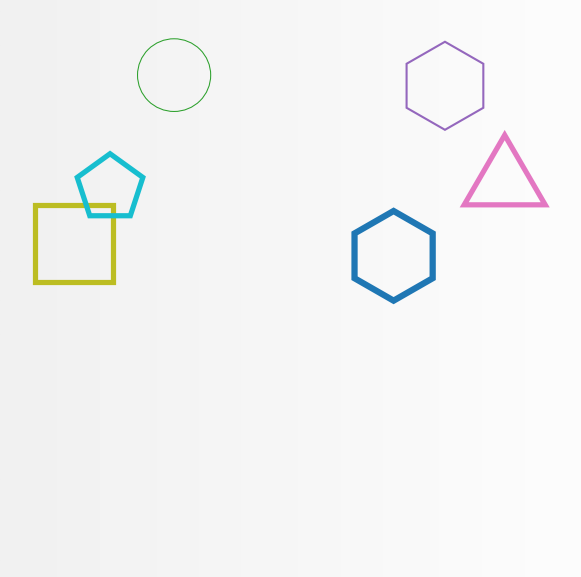[{"shape": "hexagon", "thickness": 3, "radius": 0.39, "center": [0.677, 0.556]}, {"shape": "circle", "thickness": 0.5, "radius": 0.31, "center": [0.3, 0.869]}, {"shape": "hexagon", "thickness": 1, "radius": 0.38, "center": [0.766, 0.851]}, {"shape": "triangle", "thickness": 2.5, "radius": 0.4, "center": [0.868, 0.685]}, {"shape": "square", "thickness": 2.5, "radius": 0.33, "center": [0.127, 0.577]}, {"shape": "pentagon", "thickness": 2.5, "radius": 0.3, "center": [0.189, 0.674]}]